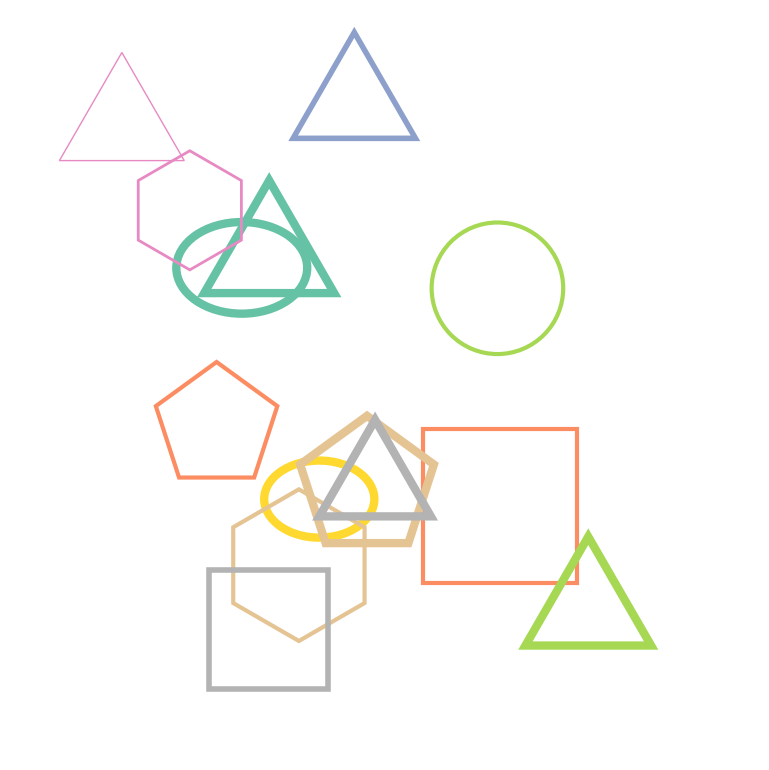[{"shape": "oval", "thickness": 3, "radius": 0.42, "center": [0.314, 0.652]}, {"shape": "triangle", "thickness": 3, "radius": 0.49, "center": [0.35, 0.668]}, {"shape": "square", "thickness": 1.5, "radius": 0.5, "center": [0.649, 0.343]}, {"shape": "pentagon", "thickness": 1.5, "radius": 0.41, "center": [0.281, 0.447]}, {"shape": "triangle", "thickness": 2, "radius": 0.46, "center": [0.46, 0.866]}, {"shape": "hexagon", "thickness": 1, "radius": 0.39, "center": [0.247, 0.727]}, {"shape": "triangle", "thickness": 0.5, "radius": 0.47, "center": [0.158, 0.838]}, {"shape": "triangle", "thickness": 3, "radius": 0.47, "center": [0.764, 0.209]}, {"shape": "circle", "thickness": 1.5, "radius": 0.43, "center": [0.646, 0.626]}, {"shape": "oval", "thickness": 3, "radius": 0.36, "center": [0.415, 0.352]}, {"shape": "hexagon", "thickness": 1.5, "radius": 0.49, "center": [0.388, 0.266]}, {"shape": "pentagon", "thickness": 3, "radius": 0.46, "center": [0.477, 0.369]}, {"shape": "square", "thickness": 2, "radius": 0.38, "center": [0.348, 0.183]}, {"shape": "triangle", "thickness": 3, "radius": 0.42, "center": [0.487, 0.371]}]